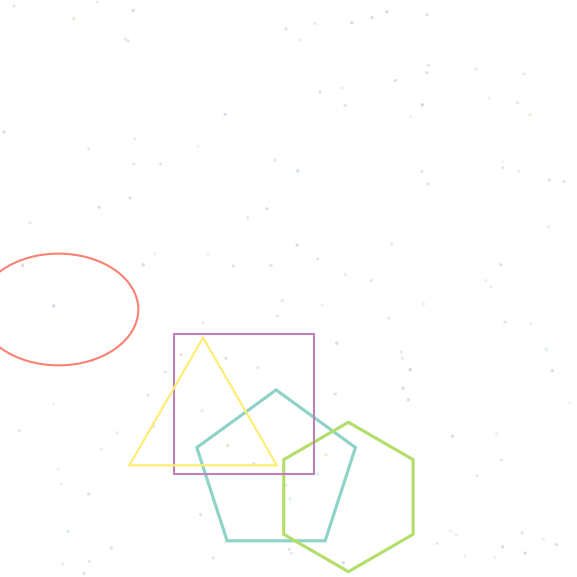[{"shape": "pentagon", "thickness": 1.5, "radius": 0.72, "center": [0.478, 0.18]}, {"shape": "oval", "thickness": 1, "radius": 0.69, "center": [0.101, 0.463]}, {"shape": "hexagon", "thickness": 1.5, "radius": 0.65, "center": [0.603, 0.139]}, {"shape": "square", "thickness": 1, "radius": 0.61, "center": [0.423, 0.3]}, {"shape": "triangle", "thickness": 1, "radius": 0.74, "center": [0.352, 0.267]}]